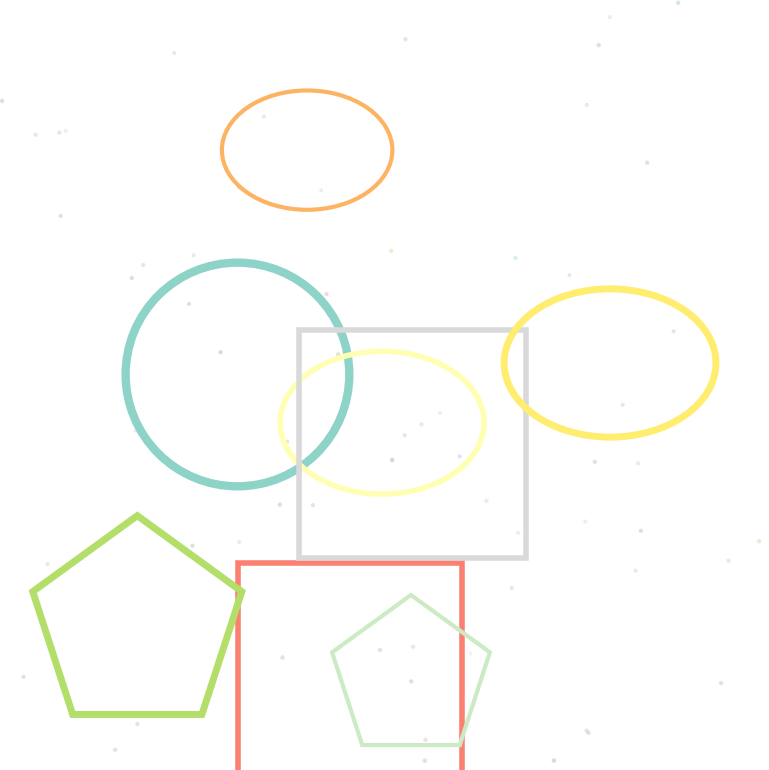[{"shape": "circle", "thickness": 3, "radius": 0.73, "center": [0.308, 0.514]}, {"shape": "oval", "thickness": 2, "radius": 0.66, "center": [0.496, 0.451]}, {"shape": "square", "thickness": 2, "radius": 0.73, "center": [0.454, 0.123]}, {"shape": "oval", "thickness": 1.5, "radius": 0.55, "center": [0.399, 0.805]}, {"shape": "pentagon", "thickness": 2.5, "radius": 0.71, "center": [0.178, 0.188]}, {"shape": "square", "thickness": 2, "radius": 0.74, "center": [0.536, 0.424]}, {"shape": "pentagon", "thickness": 1.5, "radius": 0.54, "center": [0.534, 0.12]}, {"shape": "oval", "thickness": 2.5, "radius": 0.69, "center": [0.792, 0.529]}]